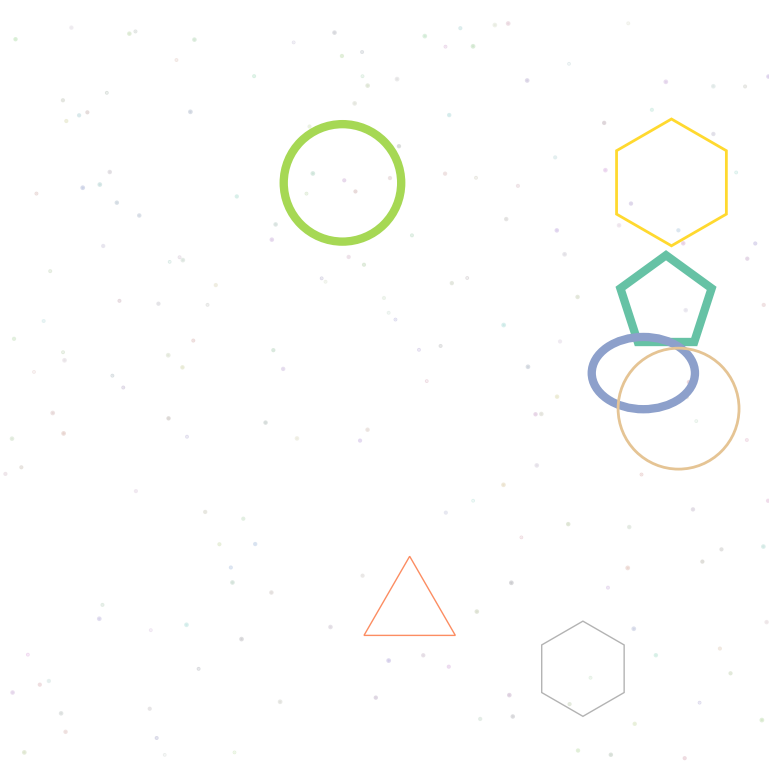[{"shape": "pentagon", "thickness": 3, "radius": 0.31, "center": [0.865, 0.606]}, {"shape": "triangle", "thickness": 0.5, "radius": 0.34, "center": [0.532, 0.209]}, {"shape": "oval", "thickness": 3, "radius": 0.34, "center": [0.836, 0.515]}, {"shape": "circle", "thickness": 3, "radius": 0.38, "center": [0.445, 0.762]}, {"shape": "hexagon", "thickness": 1, "radius": 0.41, "center": [0.872, 0.763]}, {"shape": "circle", "thickness": 1, "radius": 0.39, "center": [0.881, 0.469]}, {"shape": "hexagon", "thickness": 0.5, "radius": 0.31, "center": [0.757, 0.132]}]